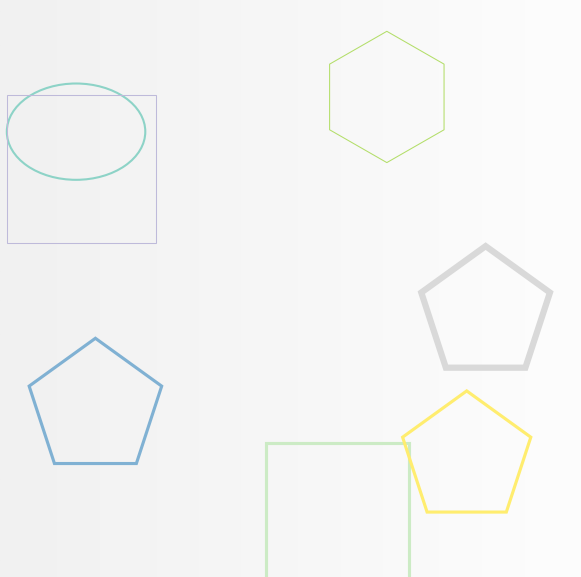[{"shape": "oval", "thickness": 1, "radius": 0.6, "center": [0.131, 0.771]}, {"shape": "square", "thickness": 0.5, "radius": 0.64, "center": [0.14, 0.707]}, {"shape": "pentagon", "thickness": 1.5, "radius": 0.6, "center": [0.164, 0.293]}, {"shape": "hexagon", "thickness": 0.5, "radius": 0.57, "center": [0.666, 0.831]}, {"shape": "pentagon", "thickness": 3, "radius": 0.58, "center": [0.835, 0.457]}, {"shape": "square", "thickness": 1.5, "radius": 0.62, "center": [0.58, 0.11]}, {"shape": "pentagon", "thickness": 1.5, "radius": 0.58, "center": [0.803, 0.206]}]